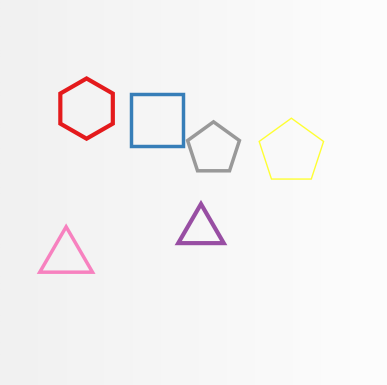[{"shape": "hexagon", "thickness": 3, "radius": 0.39, "center": [0.223, 0.718]}, {"shape": "square", "thickness": 2.5, "radius": 0.34, "center": [0.405, 0.688]}, {"shape": "triangle", "thickness": 3, "radius": 0.34, "center": [0.519, 0.402]}, {"shape": "pentagon", "thickness": 1, "radius": 0.44, "center": [0.752, 0.606]}, {"shape": "triangle", "thickness": 2.5, "radius": 0.39, "center": [0.171, 0.332]}, {"shape": "pentagon", "thickness": 2.5, "radius": 0.35, "center": [0.551, 0.613]}]